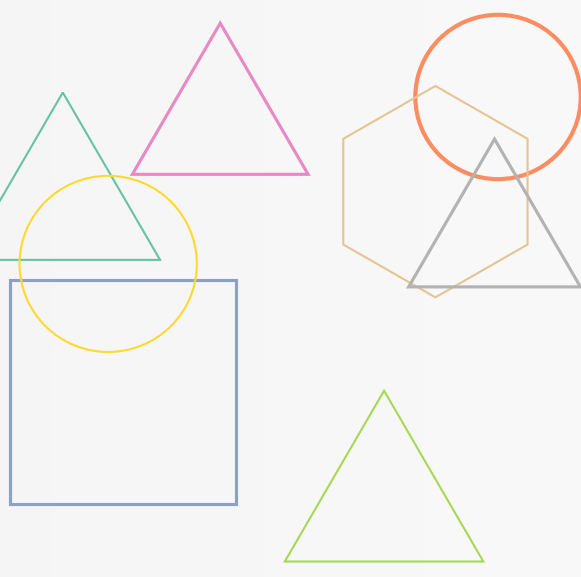[{"shape": "triangle", "thickness": 1, "radius": 0.97, "center": [0.108, 0.646]}, {"shape": "circle", "thickness": 2, "radius": 0.71, "center": [0.857, 0.831]}, {"shape": "square", "thickness": 1.5, "radius": 0.97, "center": [0.212, 0.32]}, {"shape": "triangle", "thickness": 1.5, "radius": 0.87, "center": [0.379, 0.785]}, {"shape": "triangle", "thickness": 1, "radius": 0.99, "center": [0.661, 0.125]}, {"shape": "circle", "thickness": 1, "radius": 0.76, "center": [0.186, 0.542]}, {"shape": "hexagon", "thickness": 1, "radius": 0.92, "center": [0.749, 0.667]}, {"shape": "triangle", "thickness": 1.5, "radius": 0.85, "center": [0.851, 0.588]}]